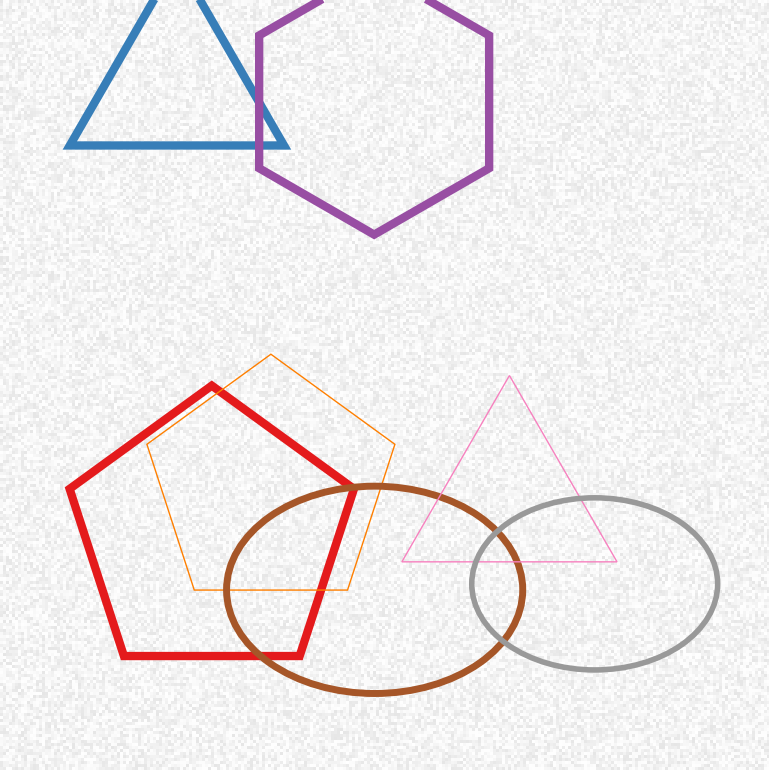[{"shape": "pentagon", "thickness": 3, "radius": 0.97, "center": [0.275, 0.305]}, {"shape": "triangle", "thickness": 3, "radius": 0.8, "center": [0.23, 0.891]}, {"shape": "hexagon", "thickness": 3, "radius": 0.86, "center": [0.486, 0.868]}, {"shape": "pentagon", "thickness": 0.5, "radius": 0.85, "center": [0.352, 0.371]}, {"shape": "oval", "thickness": 2.5, "radius": 0.96, "center": [0.487, 0.234]}, {"shape": "triangle", "thickness": 0.5, "radius": 0.81, "center": [0.662, 0.351]}, {"shape": "oval", "thickness": 2, "radius": 0.8, "center": [0.772, 0.242]}]